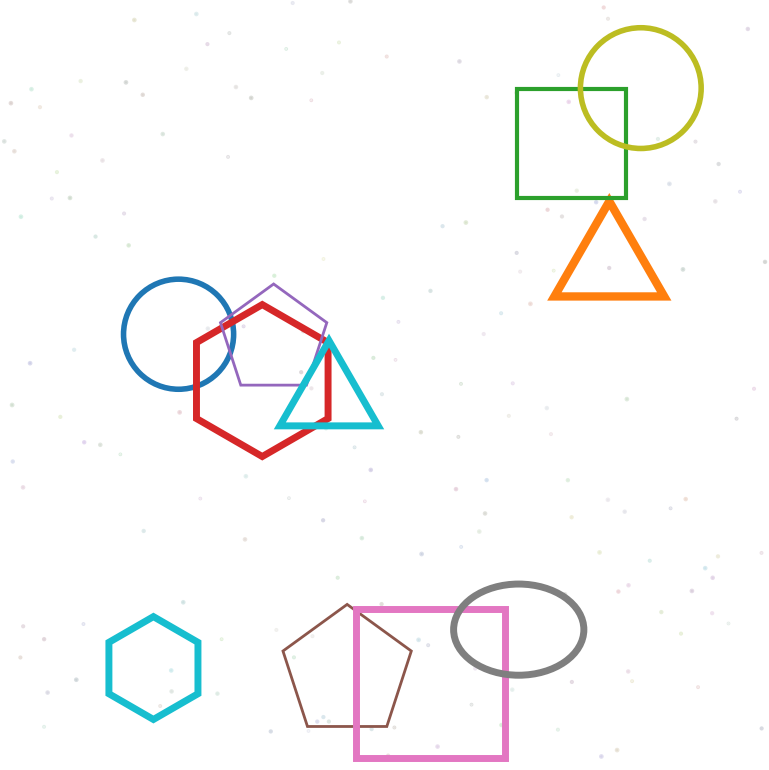[{"shape": "circle", "thickness": 2, "radius": 0.36, "center": [0.232, 0.566]}, {"shape": "triangle", "thickness": 3, "radius": 0.41, "center": [0.791, 0.656]}, {"shape": "square", "thickness": 1.5, "radius": 0.36, "center": [0.742, 0.813]}, {"shape": "hexagon", "thickness": 2.5, "radius": 0.49, "center": [0.341, 0.506]}, {"shape": "pentagon", "thickness": 1, "radius": 0.36, "center": [0.355, 0.559]}, {"shape": "pentagon", "thickness": 1, "radius": 0.44, "center": [0.451, 0.127]}, {"shape": "square", "thickness": 2.5, "radius": 0.48, "center": [0.559, 0.113]}, {"shape": "oval", "thickness": 2.5, "radius": 0.42, "center": [0.674, 0.182]}, {"shape": "circle", "thickness": 2, "radius": 0.39, "center": [0.832, 0.886]}, {"shape": "hexagon", "thickness": 2.5, "radius": 0.33, "center": [0.199, 0.132]}, {"shape": "triangle", "thickness": 2.5, "radius": 0.37, "center": [0.427, 0.484]}]